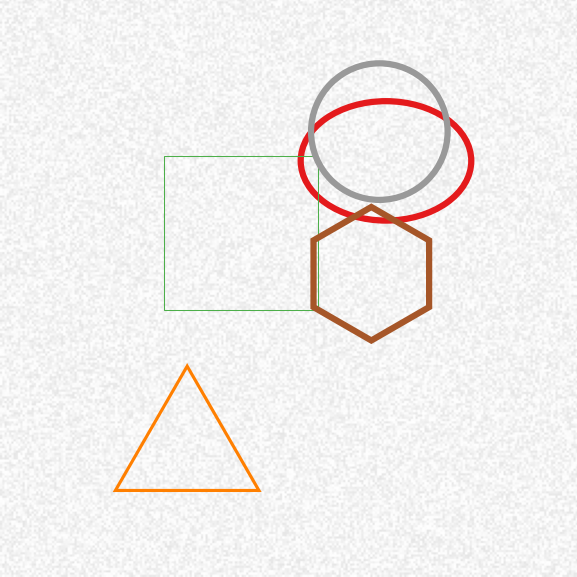[{"shape": "oval", "thickness": 3, "radius": 0.74, "center": [0.668, 0.721]}, {"shape": "square", "thickness": 0.5, "radius": 0.67, "center": [0.417, 0.596]}, {"shape": "triangle", "thickness": 1.5, "radius": 0.72, "center": [0.324, 0.222]}, {"shape": "hexagon", "thickness": 3, "radius": 0.58, "center": [0.643, 0.525]}, {"shape": "circle", "thickness": 3, "radius": 0.59, "center": [0.657, 0.771]}]